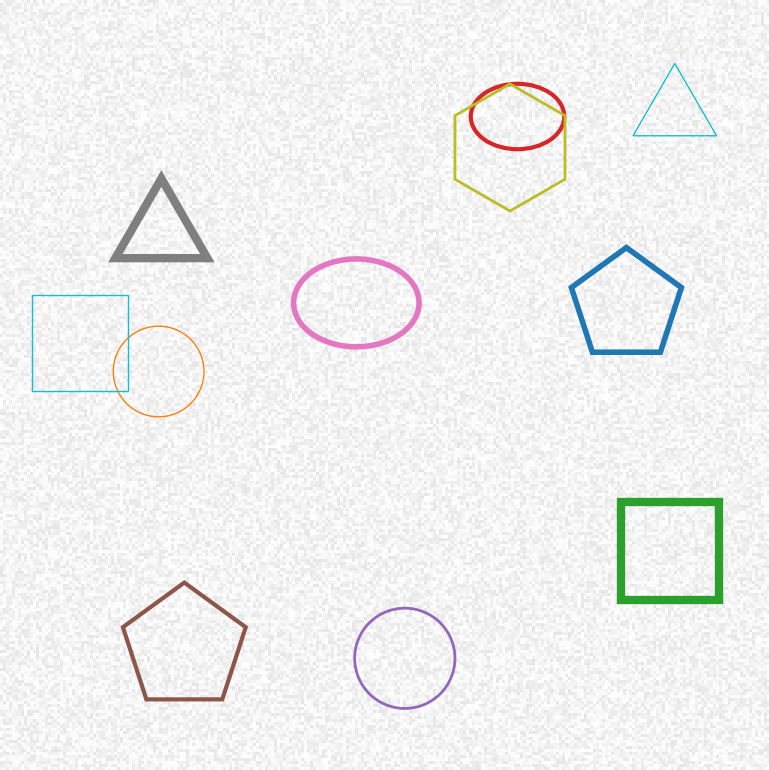[{"shape": "pentagon", "thickness": 2, "radius": 0.38, "center": [0.814, 0.603]}, {"shape": "circle", "thickness": 0.5, "radius": 0.29, "center": [0.206, 0.518]}, {"shape": "square", "thickness": 3, "radius": 0.32, "center": [0.87, 0.284]}, {"shape": "oval", "thickness": 1.5, "radius": 0.3, "center": [0.672, 0.849]}, {"shape": "circle", "thickness": 1, "radius": 0.33, "center": [0.526, 0.145]}, {"shape": "pentagon", "thickness": 1.5, "radius": 0.42, "center": [0.239, 0.16]}, {"shape": "oval", "thickness": 2, "radius": 0.41, "center": [0.463, 0.607]}, {"shape": "triangle", "thickness": 3, "radius": 0.34, "center": [0.21, 0.699]}, {"shape": "hexagon", "thickness": 1, "radius": 0.41, "center": [0.662, 0.809]}, {"shape": "triangle", "thickness": 0.5, "radius": 0.31, "center": [0.876, 0.855]}, {"shape": "square", "thickness": 0.5, "radius": 0.31, "center": [0.104, 0.554]}]